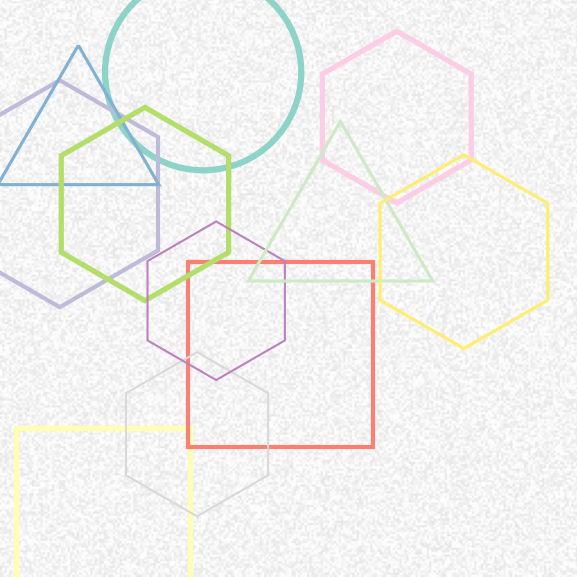[{"shape": "circle", "thickness": 3, "radius": 0.85, "center": [0.352, 0.874]}, {"shape": "square", "thickness": 2.5, "radius": 0.75, "center": [0.178, 0.108]}, {"shape": "hexagon", "thickness": 2, "radius": 0.98, "center": [0.103, 0.664]}, {"shape": "square", "thickness": 2, "radius": 0.8, "center": [0.485, 0.385]}, {"shape": "triangle", "thickness": 1.5, "radius": 0.8, "center": [0.136, 0.76]}, {"shape": "hexagon", "thickness": 2.5, "radius": 0.84, "center": [0.251, 0.646]}, {"shape": "hexagon", "thickness": 2.5, "radius": 0.74, "center": [0.687, 0.796]}, {"shape": "hexagon", "thickness": 1, "radius": 0.71, "center": [0.341, 0.247]}, {"shape": "hexagon", "thickness": 1, "radius": 0.69, "center": [0.374, 0.478]}, {"shape": "triangle", "thickness": 1.5, "radius": 0.92, "center": [0.59, 0.605]}, {"shape": "hexagon", "thickness": 1.5, "radius": 0.84, "center": [0.803, 0.563]}]